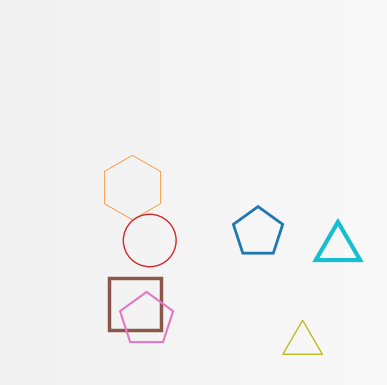[{"shape": "pentagon", "thickness": 2, "radius": 0.33, "center": [0.666, 0.397]}, {"shape": "hexagon", "thickness": 0.5, "radius": 0.42, "center": [0.342, 0.513]}, {"shape": "circle", "thickness": 1, "radius": 0.34, "center": [0.386, 0.375]}, {"shape": "square", "thickness": 2.5, "radius": 0.33, "center": [0.349, 0.21]}, {"shape": "pentagon", "thickness": 1.5, "radius": 0.36, "center": [0.378, 0.17]}, {"shape": "triangle", "thickness": 1, "radius": 0.29, "center": [0.781, 0.109]}, {"shape": "triangle", "thickness": 3, "radius": 0.33, "center": [0.872, 0.358]}]